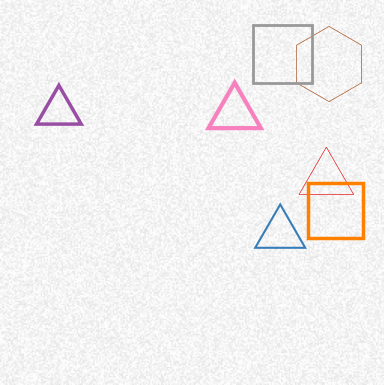[{"shape": "triangle", "thickness": 0.5, "radius": 0.41, "center": [0.848, 0.536]}, {"shape": "triangle", "thickness": 1.5, "radius": 0.38, "center": [0.728, 0.394]}, {"shape": "triangle", "thickness": 2.5, "radius": 0.34, "center": [0.153, 0.711]}, {"shape": "square", "thickness": 2.5, "radius": 0.36, "center": [0.872, 0.453]}, {"shape": "hexagon", "thickness": 0.5, "radius": 0.49, "center": [0.855, 0.834]}, {"shape": "triangle", "thickness": 3, "radius": 0.39, "center": [0.61, 0.707]}, {"shape": "square", "thickness": 2, "radius": 0.38, "center": [0.734, 0.86]}]